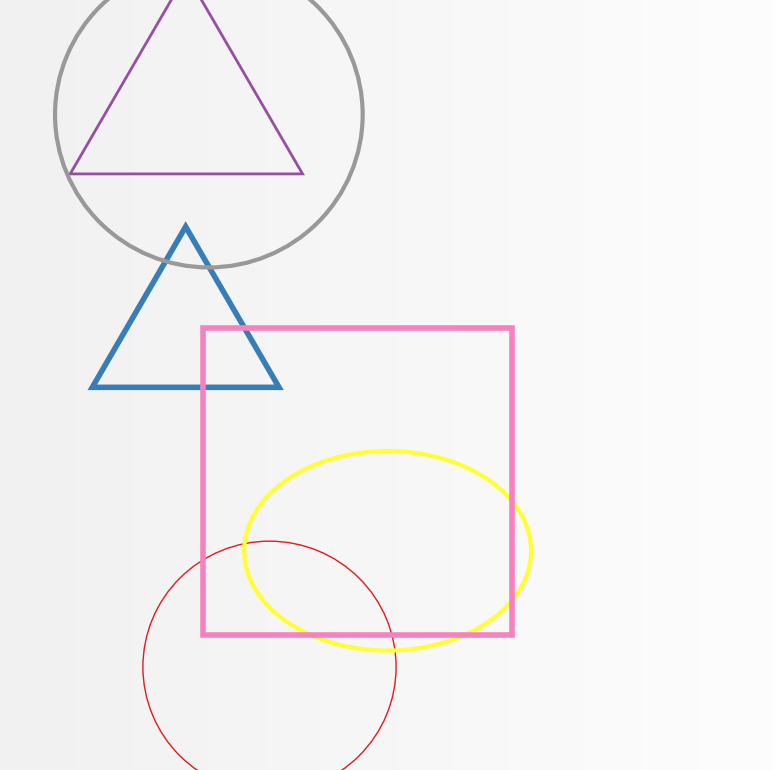[{"shape": "circle", "thickness": 0.5, "radius": 0.82, "center": [0.348, 0.134]}, {"shape": "triangle", "thickness": 2, "radius": 0.7, "center": [0.24, 0.567]}, {"shape": "triangle", "thickness": 1, "radius": 0.87, "center": [0.24, 0.861]}, {"shape": "oval", "thickness": 1.5, "radius": 0.93, "center": [0.5, 0.285]}, {"shape": "square", "thickness": 2, "radius": 1.0, "center": [0.461, 0.374]}, {"shape": "circle", "thickness": 1.5, "radius": 0.99, "center": [0.269, 0.851]}]